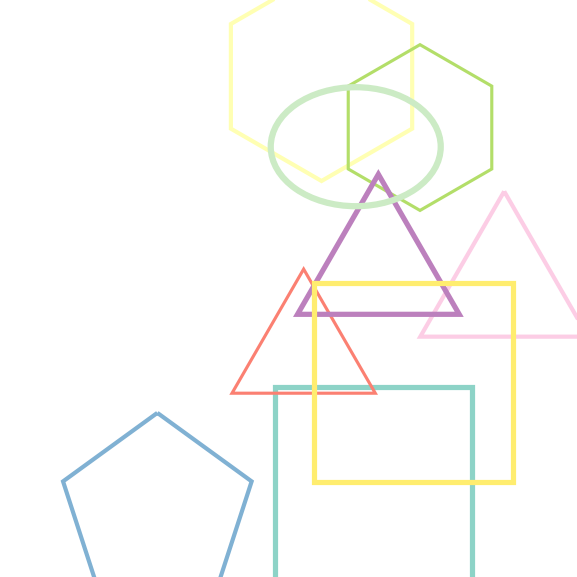[{"shape": "square", "thickness": 2.5, "radius": 0.86, "center": [0.647, 0.158]}, {"shape": "hexagon", "thickness": 2, "radius": 0.91, "center": [0.557, 0.867]}, {"shape": "triangle", "thickness": 1.5, "radius": 0.72, "center": [0.526, 0.39]}, {"shape": "pentagon", "thickness": 2, "radius": 0.86, "center": [0.272, 0.112]}, {"shape": "hexagon", "thickness": 1.5, "radius": 0.72, "center": [0.727, 0.778]}, {"shape": "triangle", "thickness": 2, "radius": 0.84, "center": [0.873, 0.5]}, {"shape": "triangle", "thickness": 2.5, "radius": 0.81, "center": [0.655, 0.536]}, {"shape": "oval", "thickness": 3, "radius": 0.74, "center": [0.616, 0.745]}, {"shape": "square", "thickness": 2.5, "radius": 0.86, "center": [0.716, 0.337]}]